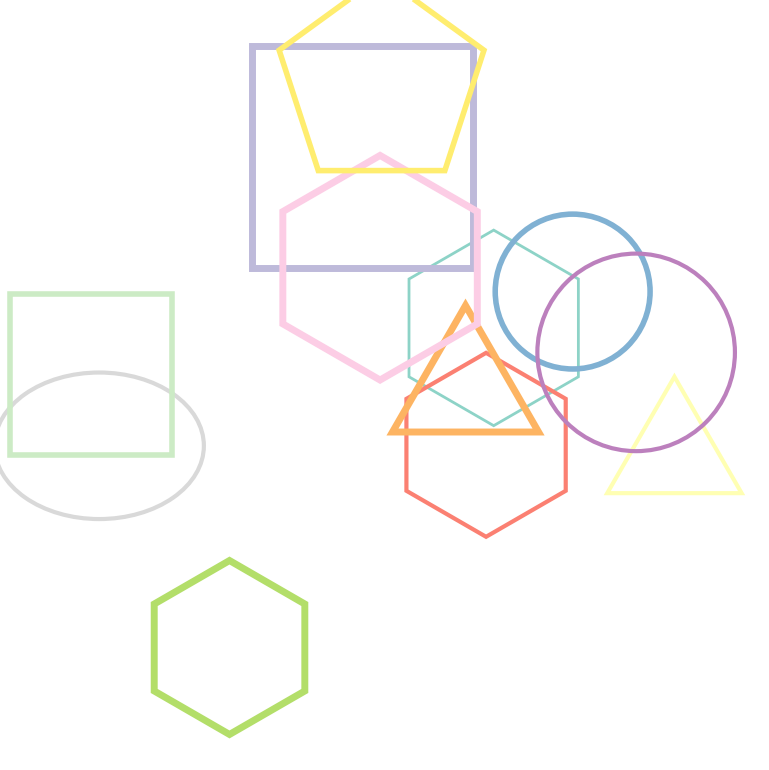[{"shape": "hexagon", "thickness": 1, "radius": 0.63, "center": [0.641, 0.574]}, {"shape": "triangle", "thickness": 1.5, "radius": 0.5, "center": [0.876, 0.41]}, {"shape": "square", "thickness": 2.5, "radius": 0.72, "center": [0.471, 0.796]}, {"shape": "hexagon", "thickness": 1.5, "radius": 0.6, "center": [0.631, 0.422]}, {"shape": "circle", "thickness": 2, "radius": 0.5, "center": [0.744, 0.621]}, {"shape": "triangle", "thickness": 2.5, "radius": 0.55, "center": [0.605, 0.494]}, {"shape": "hexagon", "thickness": 2.5, "radius": 0.56, "center": [0.298, 0.159]}, {"shape": "hexagon", "thickness": 2.5, "radius": 0.73, "center": [0.494, 0.652]}, {"shape": "oval", "thickness": 1.5, "radius": 0.68, "center": [0.129, 0.421]}, {"shape": "circle", "thickness": 1.5, "radius": 0.64, "center": [0.826, 0.542]}, {"shape": "square", "thickness": 2, "radius": 0.52, "center": [0.118, 0.514]}, {"shape": "pentagon", "thickness": 2, "radius": 0.7, "center": [0.496, 0.892]}]